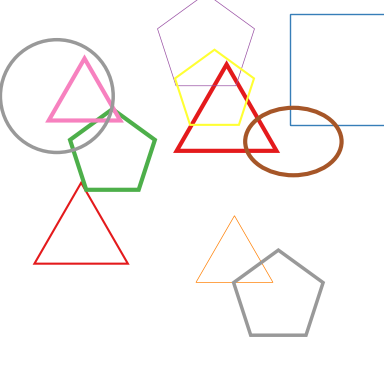[{"shape": "triangle", "thickness": 3, "radius": 0.75, "center": [0.589, 0.683]}, {"shape": "triangle", "thickness": 1.5, "radius": 0.7, "center": [0.211, 0.385]}, {"shape": "square", "thickness": 1, "radius": 0.73, "center": [0.899, 0.82]}, {"shape": "pentagon", "thickness": 3, "radius": 0.58, "center": [0.292, 0.601]}, {"shape": "pentagon", "thickness": 0.5, "radius": 0.66, "center": [0.535, 0.884]}, {"shape": "triangle", "thickness": 0.5, "radius": 0.58, "center": [0.609, 0.324]}, {"shape": "pentagon", "thickness": 1.5, "radius": 0.54, "center": [0.557, 0.763]}, {"shape": "oval", "thickness": 3, "radius": 0.63, "center": [0.762, 0.632]}, {"shape": "triangle", "thickness": 3, "radius": 0.54, "center": [0.22, 0.741]}, {"shape": "pentagon", "thickness": 2.5, "radius": 0.61, "center": [0.723, 0.228]}, {"shape": "circle", "thickness": 2.5, "radius": 0.73, "center": [0.148, 0.75]}]